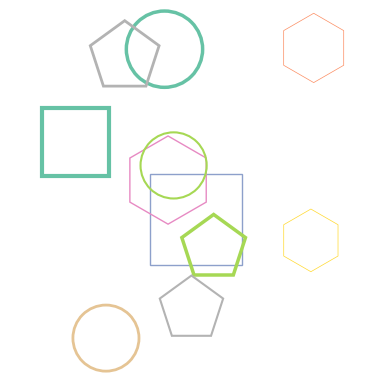[{"shape": "circle", "thickness": 2.5, "radius": 0.5, "center": [0.427, 0.872]}, {"shape": "square", "thickness": 3, "radius": 0.44, "center": [0.196, 0.63]}, {"shape": "hexagon", "thickness": 0.5, "radius": 0.45, "center": [0.815, 0.875]}, {"shape": "square", "thickness": 1, "radius": 0.59, "center": [0.51, 0.43]}, {"shape": "hexagon", "thickness": 1, "radius": 0.57, "center": [0.436, 0.532]}, {"shape": "pentagon", "thickness": 2.5, "radius": 0.43, "center": [0.555, 0.356]}, {"shape": "circle", "thickness": 1.5, "radius": 0.43, "center": [0.451, 0.57]}, {"shape": "hexagon", "thickness": 0.5, "radius": 0.41, "center": [0.807, 0.376]}, {"shape": "circle", "thickness": 2, "radius": 0.43, "center": [0.275, 0.122]}, {"shape": "pentagon", "thickness": 2, "radius": 0.47, "center": [0.324, 0.852]}, {"shape": "pentagon", "thickness": 1.5, "radius": 0.43, "center": [0.497, 0.198]}]